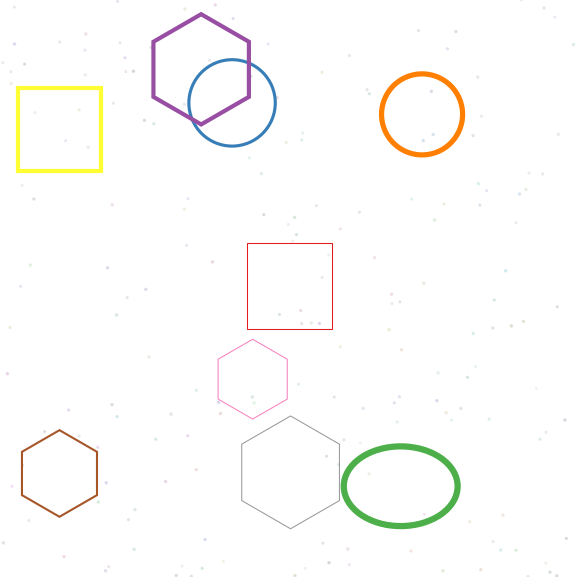[{"shape": "square", "thickness": 0.5, "radius": 0.37, "center": [0.501, 0.504]}, {"shape": "circle", "thickness": 1.5, "radius": 0.37, "center": [0.402, 0.821]}, {"shape": "oval", "thickness": 3, "radius": 0.49, "center": [0.694, 0.157]}, {"shape": "hexagon", "thickness": 2, "radius": 0.48, "center": [0.348, 0.879]}, {"shape": "circle", "thickness": 2.5, "radius": 0.35, "center": [0.731, 0.801]}, {"shape": "square", "thickness": 2, "radius": 0.36, "center": [0.103, 0.775]}, {"shape": "hexagon", "thickness": 1, "radius": 0.37, "center": [0.103, 0.179]}, {"shape": "hexagon", "thickness": 0.5, "radius": 0.35, "center": [0.438, 0.343]}, {"shape": "hexagon", "thickness": 0.5, "radius": 0.49, "center": [0.503, 0.181]}]